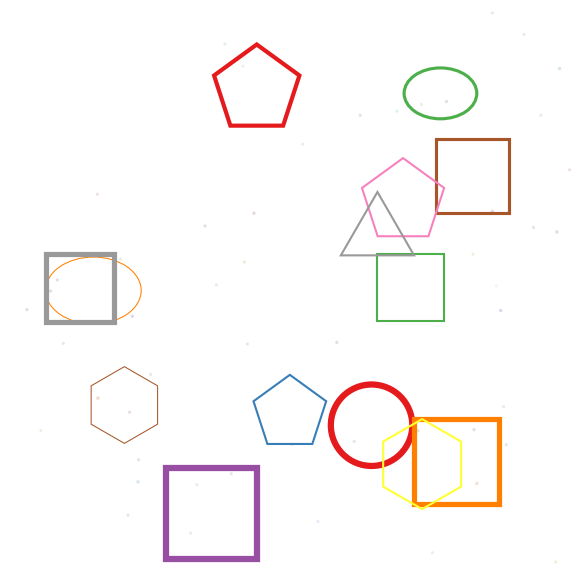[{"shape": "circle", "thickness": 3, "radius": 0.35, "center": [0.643, 0.263]}, {"shape": "pentagon", "thickness": 2, "radius": 0.39, "center": [0.445, 0.844]}, {"shape": "pentagon", "thickness": 1, "radius": 0.33, "center": [0.502, 0.284]}, {"shape": "oval", "thickness": 1.5, "radius": 0.31, "center": [0.763, 0.837]}, {"shape": "square", "thickness": 1, "radius": 0.29, "center": [0.711, 0.501]}, {"shape": "square", "thickness": 3, "radius": 0.4, "center": [0.367, 0.11]}, {"shape": "oval", "thickness": 0.5, "radius": 0.41, "center": [0.162, 0.496]}, {"shape": "square", "thickness": 2.5, "radius": 0.37, "center": [0.791, 0.199]}, {"shape": "hexagon", "thickness": 1, "radius": 0.39, "center": [0.731, 0.195]}, {"shape": "square", "thickness": 1.5, "radius": 0.32, "center": [0.817, 0.694]}, {"shape": "hexagon", "thickness": 0.5, "radius": 0.33, "center": [0.215, 0.298]}, {"shape": "pentagon", "thickness": 1, "radius": 0.37, "center": [0.698, 0.651]}, {"shape": "triangle", "thickness": 1, "radius": 0.37, "center": [0.654, 0.594]}, {"shape": "square", "thickness": 2.5, "radius": 0.29, "center": [0.139, 0.5]}]